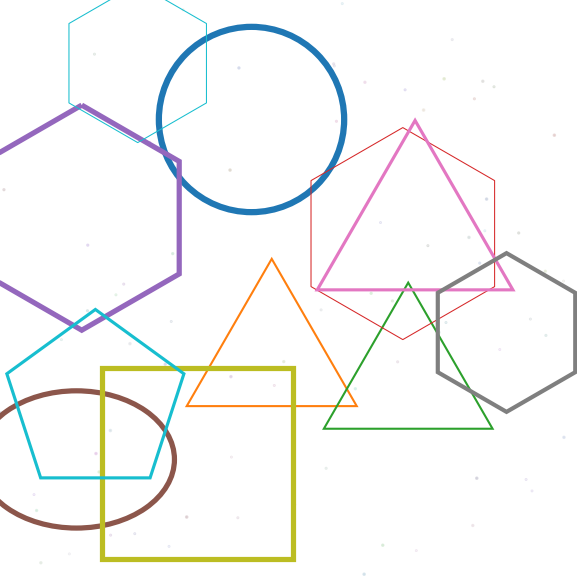[{"shape": "circle", "thickness": 3, "radius": 0.8, "center": [0.436, 0.792]}, {"shape": "triangle", "thickness": 1, "radius": 0.85, "center": [0.471, 0.381]}, {"shape": "triangle", "thickness": 1, "radius": 0.84, "center": [0.707, 0.341]}, {"shape": "hexagon", "thickness": 0.5, "radius": 0.92, "center": [0.698, 0.595]}, {"shape": "hexagon", "thickness": 2.5, "radius": 0.97, "center": [0.142, 0.622]}, {"shape": "oval", "thickness": 2.5, "radius": 0.85, "center": [0.132, 0.204]}, {"shape": "triangle", "thickness": 1.5, "radius": 0.98, "center": [0.719, 0.595]}, {"shape": "hexagon", "thickness": 2, "radius": 0.69, "center": [0.877, 0.423]}, {"shape": "square", "thickness": 2.5, "radius": 0.82, "center": [0.342, 0.197]}, {"shape": "pentagon", "thickness": 1.5, "radius": 0.81, "center": [0.165, 0.302]}, {"shape": "hexagon", "thickness": 0.5, "radius": 0.69, "center": [0.238, 0.89]}]